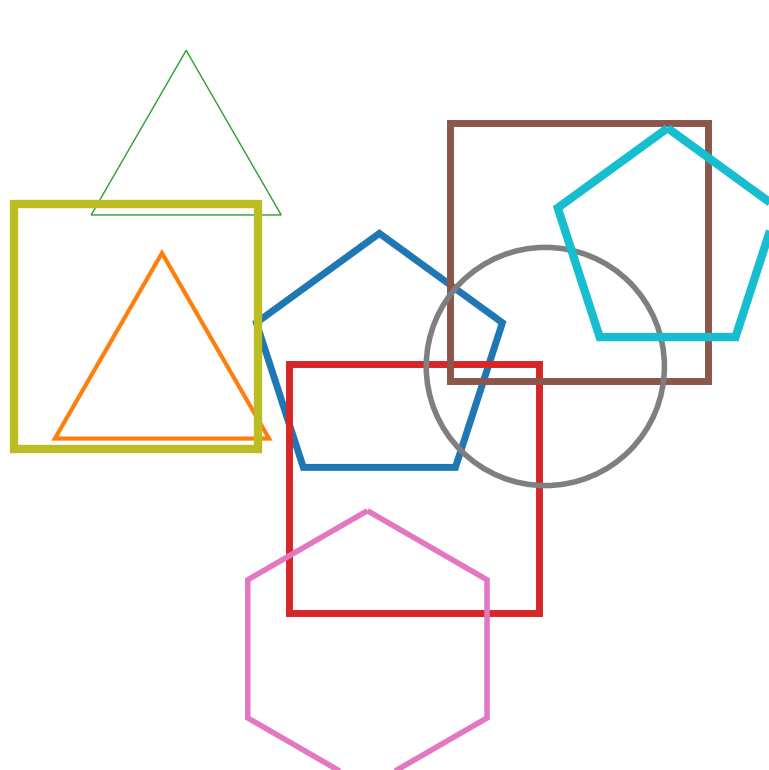[{"shape": "pentagon", "thickness": 2.5, "radius": 0.84, "center": [0.493, 0.529]}, {"shape": "triangle", "thickness": 1.5, "radius": 0.8, "center": [0.21, 0.511]}, {"shape": "triangle", "thickness": 0.5, "radius": 0.71, "center": [0.242, 0.792]}, {"shape": "square", "thickness": 2.5, "radius": 0.81, "center": [0.538, 0.366]}, {"shape": "square", "thickness": 2.5, "radius": 0.84, "center": [0.752, 0.672]}, {"shape": "hexagon", "thickness": 2, "radius": 0.9, "center": [0.477, 0.157]}, {"shape": "circle", "thickness": 2, "radius": 0.77, "center": [0.708, 0.524]}, {"shape": "square", "thickness": 3, "radius": 0.79, "center": [0.176, 0.576]}, {"shape": "pentagon", "thickness": 3, "radius": 0.75, "center": [0.867, 0.684]}]